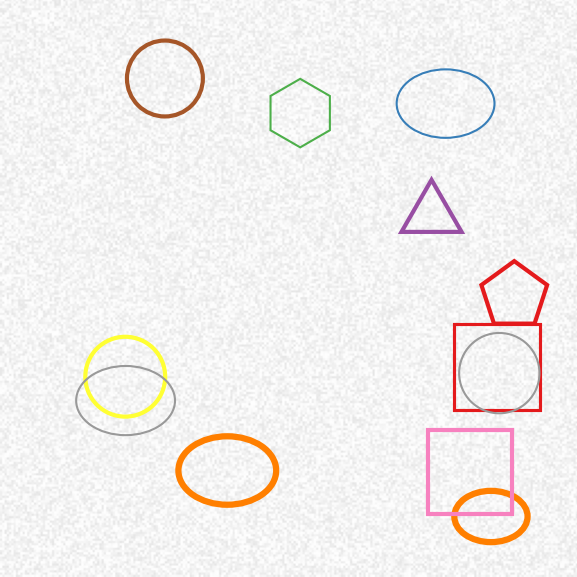[{"shape": "square", "thickness": 1.5, "radius": 0.37, "center": [0.86, 0.364]}, {"shape": "pentagon", "thickness": 2, "radius": 0.3, "center": [0.891, 0.487]}, {"shape": "oval", "thickness": 1, "radius": 0.42, "center": [0.772, 0.82]}, {"shape": "hexagon", "thickness": 1, "radius": 0.3, "center": [0.52, 0.803]}, {"shape": "triangle", "thickness": 2, "radius": 0.3, "center": [0.747, 0.628]}, {"shape": "oval", "thickness": 3, "radius": 0.42, "center": [0.394, 0.184]}, {"shape": "oval", "thickness": 3, "radius": 0.32, "center": [0.85, 0.105]}, {"shape": "circle", "thickness": 2, "radius": 0.35, "center": [0.217, 0.347]}, {"shape": "circle", "thickness": 2, "radius": 0.33, "center": [0.286, 0.863]}, {"shape": "square", "thickness": 2, "radius": 0.36, "center": [0.814, 0.182]}, {"shape": "oval", "thickness": 1, "radius": 0.43, "center": [0.217, 0.306]}, {"shape": "circle", "thickness": 1, "radius": 0.35, "center": [0.865, 0.353]}]